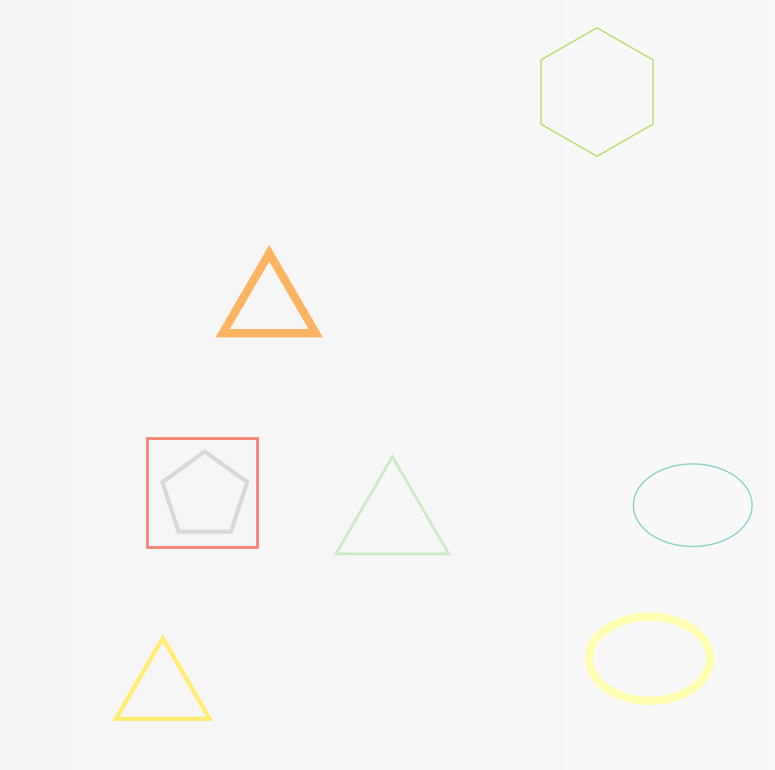[{"shape": "oval", "thickness": 0.5, "radius": 0.38, "center": [0.894, 0.344]}, {"shape": "oval", "thickness": 3, "radius": 0.39, "center": [0.838, 0.144]}, {"shape": "square", "thickness": 1, "radius": 0.35, "center": [0.26, 0.361]}, {"shape": "triangle", "thickness": 3, "radius": 0.35, "center": [0.347, 0.602]}, {"shape": "hexagon", "thickness": 0.5, "radius": 0.42, "center": [0.77, 0.88]}, {"shape": "pentagon", "thickness": 1.5, "radius": 0.29, "center": [0.264, 0.356]}, {"shape": "triangle", "thickness": 1, "radius": 0.42, "center": [0.506, 0.323]}, {"shape": "triangle", "thickness": 1.5, "radius": 0.35, "center": [0.21, 0.101]}]